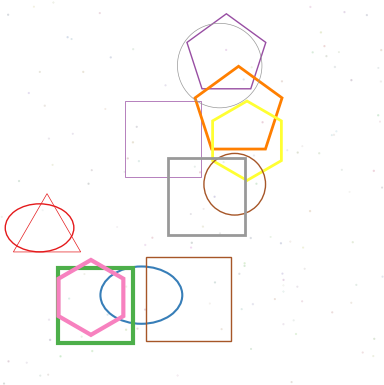[{"shape": "oval", "thickness": 1, "radius": 0.45, "center": [0.103, 0.408]}, {"shape": "triangle", "thickness": 0.5, "radius": 0.5, "center": [0.122, 0.396]}, {"shape": "oval", "thickness": 1.5, "radius": 0.53, "center": [0.367, 0.233]}, {"shape": "square", "thickness": 3, "radius": 0.49, "center": [0.249, 0.206]}, {"shape": "pentagon", "thickness": 1, "radius": 0.54, "center": [0.588, 0.856]}, {"shape": "square", "thickness": 0.5, "radius": 0.5, "center": [0.424, 0.639]}, {"shape": "pentagon", "thickness": 2, "radius": 0.59, "center": [0.62, 0.709]}, {"shape": "hexagon", "thickness": 2, "radius": 0.52, "center": [0.642, 0.634]}, {"shape": "square", "thickness": 1, "radius": 0.55, "center": [0.49, 0.224]}, {"shape": "circle", "thickness": 1, "radius": 0.4, "center": [0.61, 0.521]}, {"shape": "hexagon", "thickness": 3, "radius": 0.49, "center": [0.236, 0.228]}, {"shape": "circle", "thickness": 0.5, "radius": 0.55, "center": [0.571, 0.83]}, {"shape": "square", "thickness": 2, "radius": 0.5, "center": [0.537, 0.489]}]